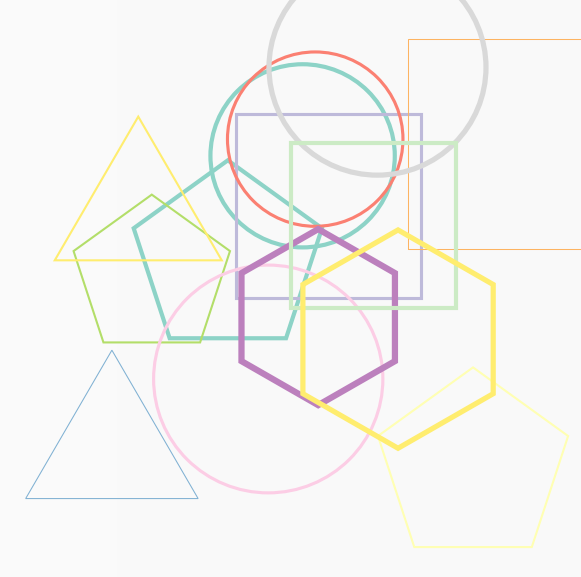[{"shape": "circle", "thickness": 2, "radius": 0.79, "center": [0.521, 0.729]}, {"shape": "pentagon", "thickness": 2, "radius": 0.85, "center": [0.392, 0.551]}, {"shape": "pentagon", "thickness": 1, "radius": 0.86, "center": [0.814, 0.191]}, {"shape": "square", "thickness": 1.5, "radius": 0.8, "center": [0.565, 0.642]}, {"shape": "circle", "thickness": 1.5, "radius": 0.75, "center": [0.542, 0.758]}, {"shape": "triangle", "thickness": 0.5, "radius": 0.86, "center": [0.193, 0.221]}, {"shape": "square", "thickness": 0.5, "radius": 0.91, "center": [0.884, 0.75]}, {"shape": "pentagon", "thickness": 1, "radius": 0.71, "center": [0.261, 0.521]}, {"shape": "circle", "thickness": 1.5, "radius": 0.99, "center": [0.461, 0.343]}, {"shape": "circle", "thickness": 2.5, "radius": 0.93, "center": [0.649, 0.883]}, {"shape": "hexagon", "thickness": 3, "radius": 0.76, "center": [0.547, 0.45]}, {"shape": "square", "thickness": 2, "radius": 0.71, "center": [0.643, 0.608]}, {"shape": "triangle", "thickness": 1, "radius": 0.83, "center": [0.238, 0.631]}, {"shape": "hexagon", "thickness": 2.5, "radius": 0.95, "center": [0.685, 0.412]}]